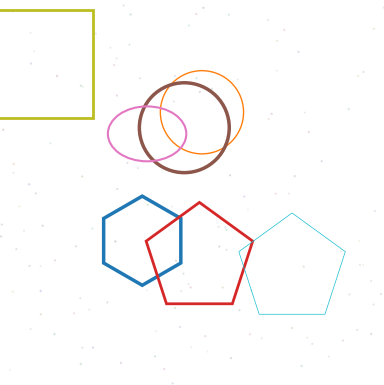[{"shape": "hexagon", "thickness": 2.5, "radius": 0.58, "center": [0.369, 0.375]}, {"shape": "circle", "thickness": 1, "radius": 0.54, "center": [0.525, 0.708]}, {"shape": "pentagon", "thickness": 2, "radius": 0.73, "center": [0.518, 0.329]}, {"shape": "circle", "thickness": 2.5, "radius": 0.58, "center": [0.479, 0.668]}, {"shape": "oval", "thickness": 1.5, "radius": 0.51, "center": [0.382, 0.652]}, {"shape": "square", "thickness": 2, "radius": 0.7, "center": [0.102, 0.834]}, {"shape": "pentagon", "thickness": 0.5, "radius": 0.73, "center": [0.759, 0.301]}]